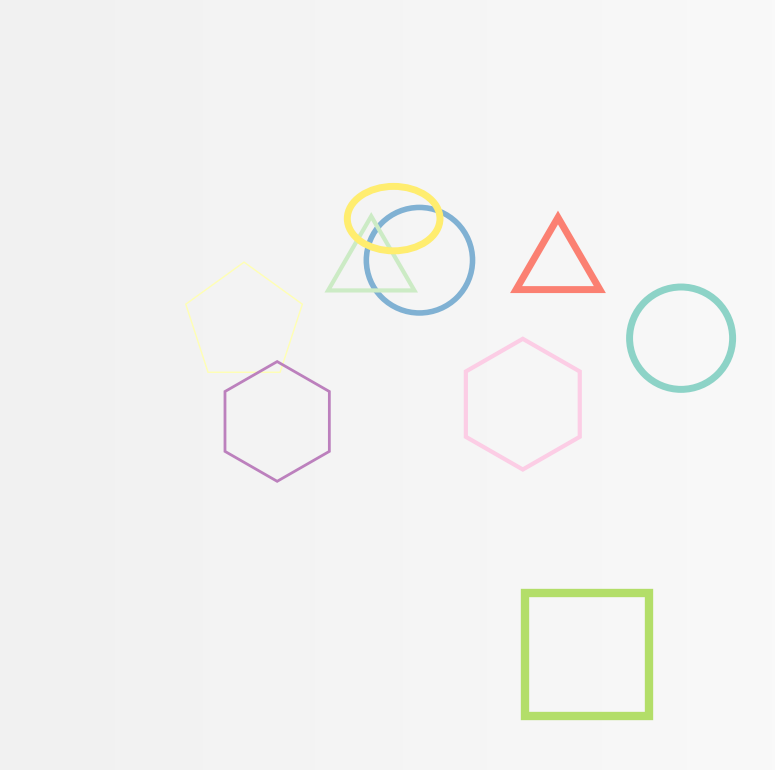[{"shape": "circle", "thickness": 2.5, "radius": 0.33, "center": [0.879, 0.561]}, {"shape": "pentagon", "thickness": 0.5, "radius": 0.4, "center": [0.315, 0.58]}, {"shape": "triangle", "thickness": 2.5, "radius": 0.31, "center": [0.72, 0.655]}, {"shape": "circle", "thickness": 2, "radius": 0.34, "center": [0.541, 0.662]}, {"shape": "square", "thickness": 3, "radius": 0.4, "center": [0.758, 0.15]}, {"shape": "hexagon", "thickness": 1.5, "radius": 0.42, "center": [0.675, 0.475]}, {"shape": "hexagon", "thickness": 1, "radius": 0.39, "center": [0.358, 0.453]}, {"shape": "triangle", "thickness": 1.5, "radius": 0.32, "center": [0.479, 0.655]}, {"shape": "oval", "thickness": 2.5, "radius": 0.3, "center": [0.508, 0.716]}]